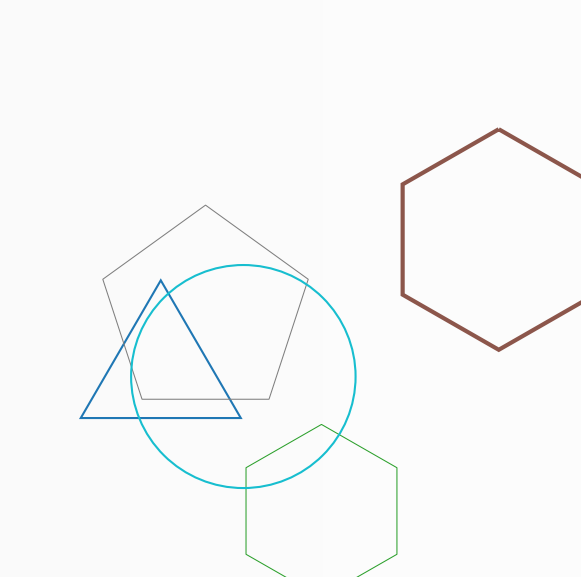[{"shape": "triangle", "thickness": 1, "radius": 0.79, "center": [0.277, 0.355]}, {"shape": "hexagon", "thickness": 0.5, "radius": 0.75, "center": [0.553, 0.114]}, {"shape": "hexagon", "thickness": 2, "radius": 0.95, "center": [0.858, 0.584]}, {"shape": "pentagon", "thickness": 0.5, "radius": 0.93, "center": [0.354, 0.458]}, {"shape": "circle", "thickness": 1, "radius": 0.97, "center": [0.419, 0.347]}]